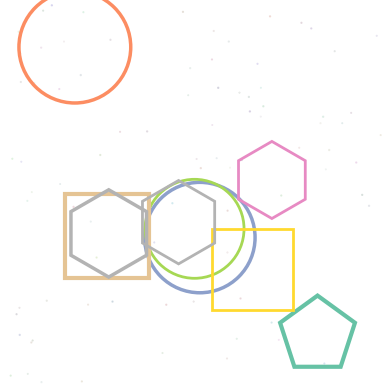[{"shape": "pentagon", "thickness": 3, "radius": 0.51, "center": [0.825, 0.13]}, {"shape": "circle", "thickness": 2.5, "radius": 0.73, "center": [0.194, 0.878]}, {"shape": "circle", "thickness": 2.5, "radius": 0.72, "center": [0.519, 0.383]}, {"shape": "hexagon", "thickness": 2, "radius": 0.5, "center": [0.706, 0.533]}, {"shape": "circle", "thickness": 2, "radius": 0.64, "center": [0.505, 0.406]}, {"shape": "square", "thickness": 2, "radius": 0.53, "center": [0.655, 0.299]}, {"shape": "square", "thickness": 3, "radius": 0.55, "center": [0.279, 0.387]}, {"shape": "hexagon", "thickness": 2, "radius": 0.54, "center": [0.464, 0.423]}, {"shape": "hexagon", "thickness": 2.5, "radius": 0.57, "center": [0.282, 0.394]}]